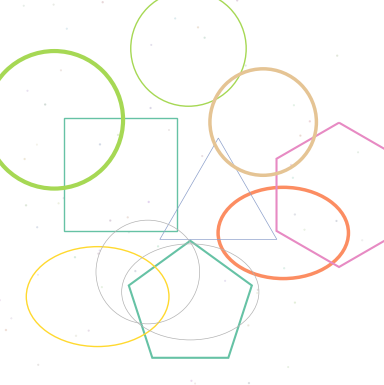[{"shape": "square", "thickness": 1, "radius": 0.73, "center": [0.314, 0.546]}, {"shape": "pentagon", "thickness": 1.5, "radius": 0.84, "center": [0.494, 0.207]}, {"shape": "oval", "thickness": 2.5, "radius": 0.85, "center": [0.736, 0.395]}, {"shape": "triangle", "thickness": 0.5, "radius": 0.88, "center": [0.567, 0.466]}, {"shape": "hexagon", "thickness": 1.5, "radius": 0.94, "center": [0.881, 0.494]}, {"shape": "circle", "thickness": 1, "radius": 0.75, "center": [0.49, 0.874]}, {"shape": "circle", "thickness": 3, "radius": 0.89, "center": [0.141, 0.689]}, {"shape": "oval", "thickness": 1, "radius": 0.93, "center": [0.254, 0.23]}, {"shape": "circle", "thickness": 2.5, "radius": 0.69, "center": [0.684, 0.683]}, {"shape": "circle", "thickness": 0.5, "radius": 0.67, "center": [0.384, 0.293]}, {"shape": "oval", "thickness": 0.5, "radius": 0.89, "center": [0.494, 0.242]}]